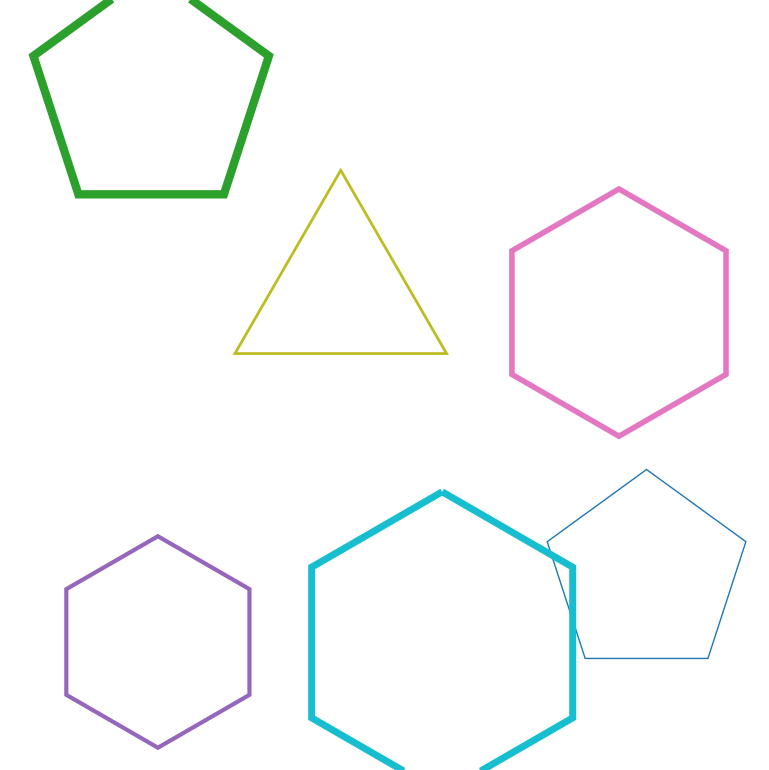[{"shape": "pentagon", "thickness": 0.5, "radius": 0.68, "center": [0.84, 0.255]}, {"shape": "pentagon", "thickness": 3, "radius": 0.8, "center": [0.196, 0.878]}, {"shape": "hexagon", "thickness": 1.5, "radius": 0.69, "center": [0.205, 0.166]}, {"shape": "hexagon", "thickness": 2, "radius": 0.8, "center": [0.804, 0.594]}, {"shape": "triangle", "thickness": 1, "radius": 0.79, "center": [0.443, 0.62]}, {"shape": "hexagon", "thickness": 2.5, "radius": 0.98, "center": [0.574, 0.166]}]